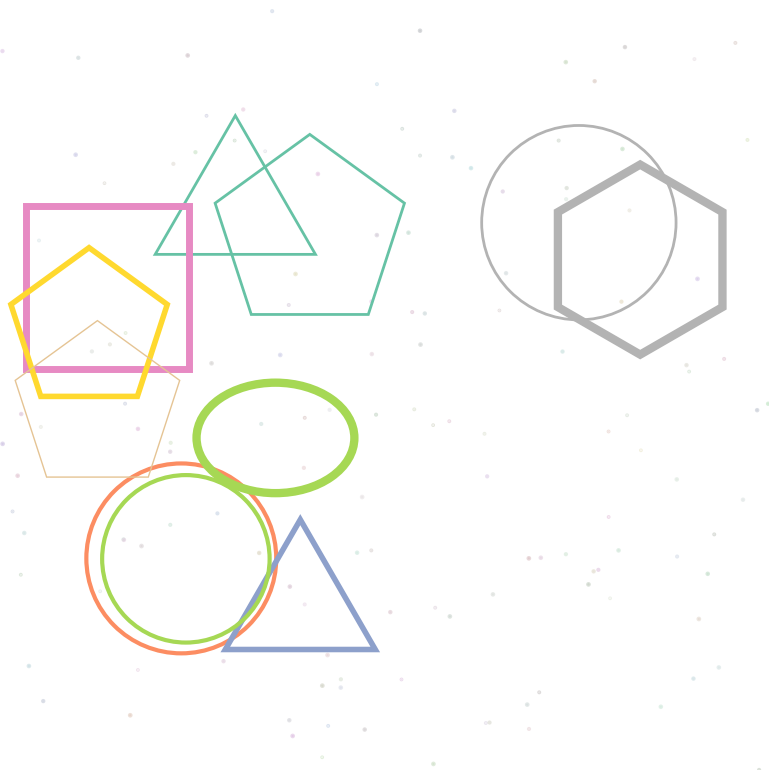[{"shape": "pentagon", "thickness": 1, "radius": 0.65, "center": [0.402, 0.696]}, {"shape": "triangle", "thickness": 1, "radius": 0.6, "center": [0.306, 0.73]}, {"shape": "circle", "thickness": 1.5, "radius": 0.62, "center": [0.235, 0.275]}, {"shape": "triangle", "thickness": 2, "radius": 0.56, "center": [0.39, 0.213]}, {"shape": "square", "thickness": 2.5, "radius": 0.53, "center": [0.14, 0.627]}, {"shape": "circle", "thickness": 1.5, "radius": 0.54, "center": [0.241, 0.274]}, {"shape": "oval", "thickness": 3, "radius": 0.51, "center": [0.358, 0.431]}, {"shape": "pentagon", "thickness": 2, "radius": 0.53, "center": [0.116, 0.572]}, {"shape": "pentagon", "thickness": 0.5, "radius": 0.56, "center": [0.127, 0.471]}, {"shape": "circle", "thickness": 1, "radius": 0.63, "center": [0.752, 0.711]}, {"shape": "hexagon", "thickness": 3, "radius": 0.62, "center": [0.831, 0.663]}]